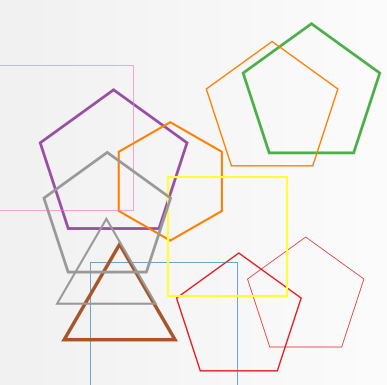[{"shape": "pentagon", "thickness": 0.5, "radius": 0.79, "center": [0.789, 0.226]}, {"shape": "pentagon", "thickness": 1, "radius": 0.85, "center": [0.616, 0.174]}, {"shape": "square", "thickness": 0.5, "radius": 0.95, "center": [0.422, 0.129]}, {"shape": "pentagon", "thickness": 2, "radius": 0.93, "center": [0.804, 0.753]}, {"shape": "pentagon", "thickness": 2, "radius": 1.0, "center": [0.293, 0.568]}, {"shape": "hexagon", "thickness": 1.5, "radius": 0.77, "center": [0.44, 0.529]}, {"shape": "pentagon", "thickness": 1, "radius": 0.89, "center": [0.702, 0.714]}, {"shape": "square", "thickness": 1.5, "radius": 0.77, "center": [0.587, 0.385]}, {"shape": "triangle", "thickness": 2.5, "radius": 0.83, "center": [0.309, 0.2]}, {"shape": "square", "thickness": 0.5, "radius": 0.94, "center": [0.155, 0.643]}, {"shape": "triangle", "thickness": 1.5, "radius": 0.73, "center": [0.275, 0.285]}, {"shape": "pentagon", "thickness": 2, "radius": 0.86, "center": [0.277, 0.432]}]